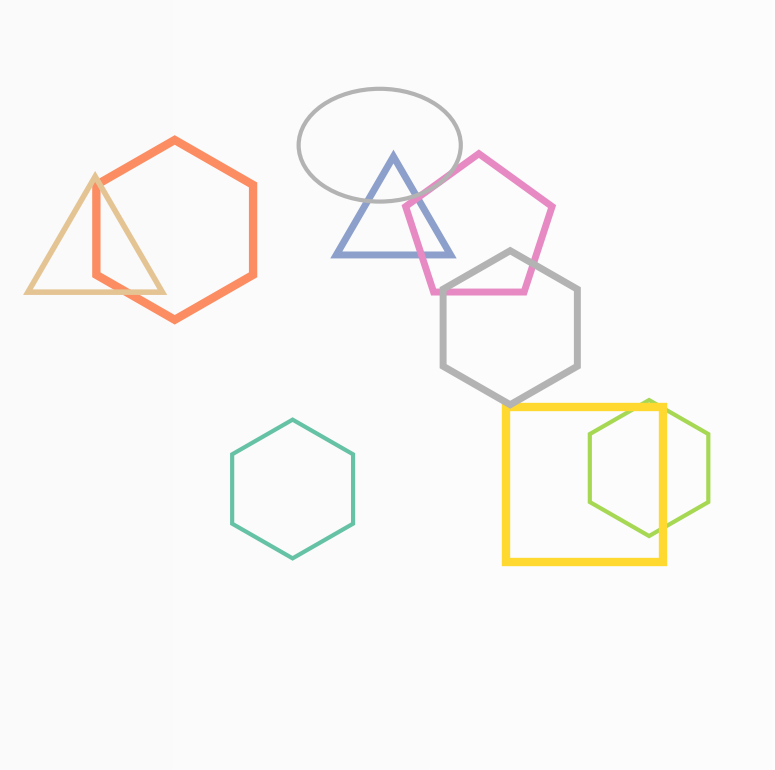[{"shape": "hexagon", "thickness": 1.5, "radius": 0.45, "center": [0.378, 0.365]}, {"shape": "hexagon", "thickness": 3, "radius": 0.58, "center": [0.225, 0.701]}, {"shape": "triangle", "thickness": 2.5, "radius": 0.43, "center": [0.508, 0.711]}, {"shape": "pentagon", "thickness": 2.5, "radius": 0.5, "center": [0.618, 0.701]}, {"shape": "hexagon", "thickness": 1.5, "radius": 0.44, "center": [0.838, 0.392]}, {"shape": "square", "thickness": 3, "radius": 0.51, "center": [0.754, 0.371]}, {"shape": "triangle", "thickness": 2, "radius": 0.5, "center": [0.123, 0.671]}, {"shape": "hexagon", "thickness": 2.5, "radius": 0.5, "center": [0.658, 0.574]}, {"shape": "oval", "thickness": 1.5, "radius": 0.52, "center": [0.49, 0.811]}]